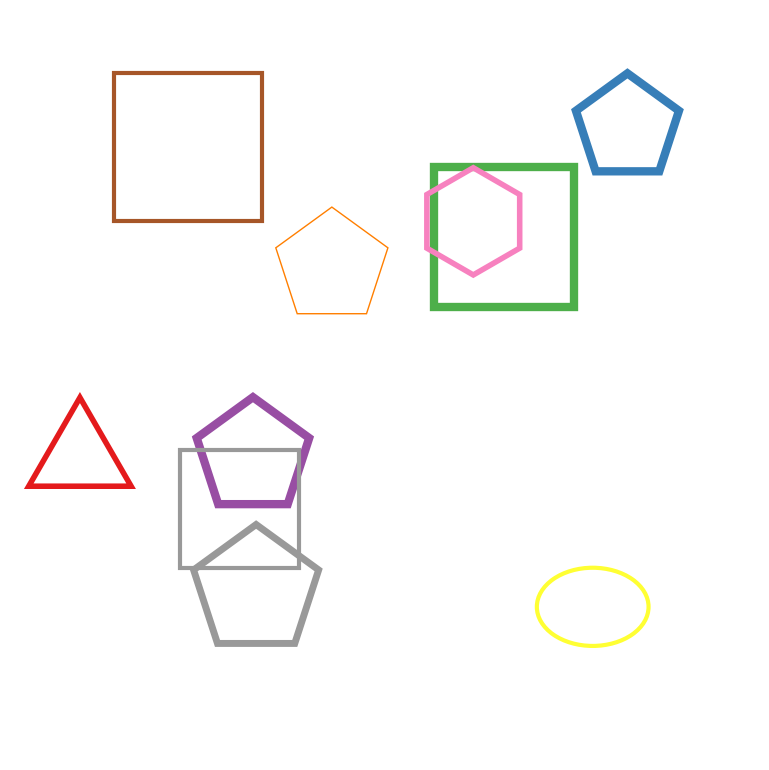[{"shape": "triangle", "thickness": 2, "radius": 0.38, "center": [0.104, 0.407]}, {"shape": "pentagon", "thickness": 3, "radius": 0.35, "center": [0.815, 0.834]}, {"shape": "square", "thickness": 3, "radius": 0.46, "center": [0.654, 0.692]}, {"shape": "pentagon", "thickness": 3, "radius": 0.38, "center": [0.329, 0.407]}, {"shape": "pentagon", "thickness": 0.5, "radius": 0.38, "center": [0.431, 0.655]}, {"shape": "oval", "thickness": 1.5, "radius": 0.36, "center": [0.77, 0.212]}, {"shape": "square", "thickness": 1.5, "radius": 0.48, "center": [0.244, 0.809]}, {"shape": "hexagon", "thickness": 2, "radius": 0.35, "center": [0.615, 0.713]}, {"shape": "pentagon", "thickness": 2.5, "radius": 0.43, "center": [0.333, 0.233]}, {"shape": "square", "thickness": 1.5, "radius": 0.38, "center": [0.311, 0.339]}]